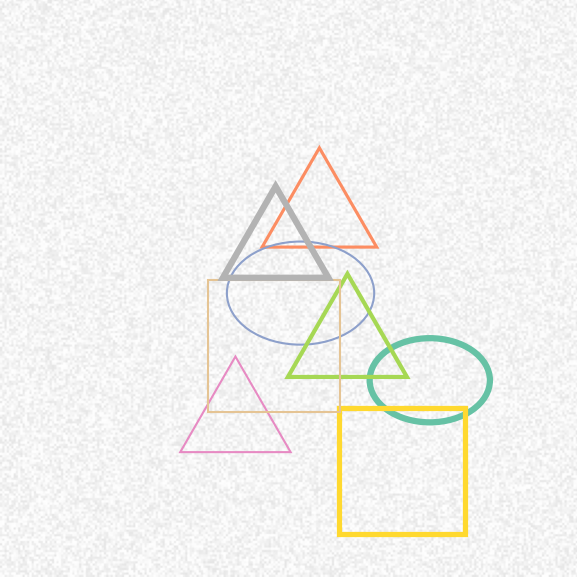[{"shape": "oval", "thickness": 3, "radius": 0.52, "center": [0.744, 0.341]}, {"shape": "triangle", "thickness": 1.5, "radius": 0.57, "center": [0.553, 0.629]}, {"shape": "oval", "thickness": 1, "radius": 0.64, "center": [0.52, 0.492]}, {"shape": "triangle", "thickness": 1, "radius": 0.55, "center": [0.408, 0.271]}, {"shape": "triangle", "thickness": 2, "radius": 0.6, "center": [0.602, 0.406]}, {"shape": "square", "thickness": 2.5, "radius": 0.55, "center": [0.696, 0.183]}, {"shape": "square", "thickness": 1, "radius": 0.57, "center": [0.475, 0.4]}, {"shape": "triangle", "thickness": 3, "radius": 0.53, "center": [0.477, 0.571]}]